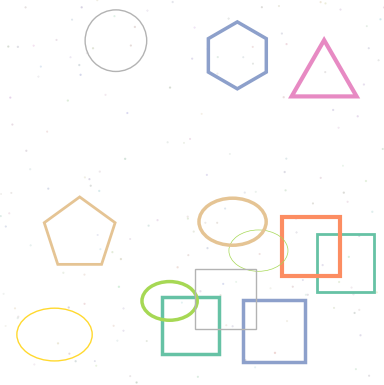[{"shape": "square", "thickness": 2, "radius": 0.37, "center": [0.897, 0.317]}, {"shape": "square", "thickness": 2.5, "radius": 0.37, "center": [0.495, 0.155]}, {"shape": "square", "thickness": 3, "radius": 0.38, "center": [0.808, 0.36]}, {"shape": "square", "thickness": 2.5, "radius": 0.41, "center": [0.712, 0.141]}, {"shape": "hexagon", "thickness": 2.5, "radius": 0.43, "center": [0.616, 0.856]}, {"shape": "triangle", "thickness": 3, "radius": 0.49, "center": [0.842, 0.798]}, {"shape": "oval", "thickness": 0.5, "radius": 0.38, "center": [0.671, 0.349]}, {"shape": "oval", "thickness": 2.5, "radius": 0.36, "center": [0.441, 0.218]}, {"shape": "oval", "thickness": 1, "radius": 0.49, "center": [0.142, 0.131]}, {"shape": "pentagon", "thickness": 2, "radius": 0.48, "center": [0.207, 0.392]}, {"shape": "oval", "thickness": 2.5, "radius": 0.44, "center": [0.604, 0.424]}, {"shape": "circle", "thickness": 1, "radius": 0.4, "center": [0.301, 0.894]}, {"shape": "square", "thickness": 1, "radius": 0.39, "center": [0.586, 0.223]}]